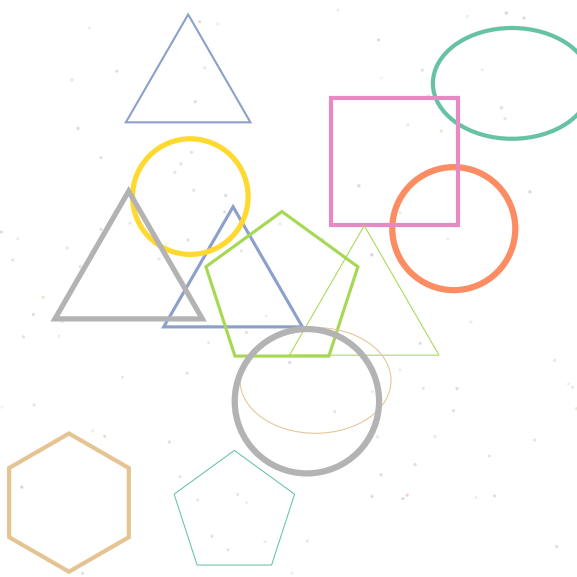[{"shape": "oval", "thickness": 2, "radius": 0.69, "center": [0.887, 0.855]}, {"shape": "pentagon", "thickness": 0.5, "radius": 0.55, "center": [0.406, 0.109]}, {"shape": "circle", "thickness": 3, "radius": 0.53, "center": [0.786, 0.603]}, {"shape": "triangle", "thickness": 1, "radius": 0.62, "center": [0.326, 0.85]}, {"shape": "triangle", "thickness": 1.5, "radius": 0.69, "center": [0.404, 0.502]}, {"shape": "square", "thickness": 2, "radius": 0.55, "center": [0.683, 0.72]}, {"shape": "pentagon", "thickness": 1.5, "radius": 0.69, "center": [0.488, 0.494]}, {"shape": "triangle", "thickness": 0.5, "radius": 0.75, "center": [0.631, 0.459]}, {"shape": "circle", "thickness": 2.5, "radius": 0.5, "center": [0.33, 0.659]}, {"shape": "oval", "thickness": 0.5, "radius": 0.65, "center": [0.546, 0.34]}, {"shape": "hexagon", "thickness": 2, "radius": 0.6, "center": [0.119, 0.129]}, {"shape": "circle", "thickness": 3, "radius": 0.62, "center": [0.531, 0.304]}, {"shape": "triangle", "thickness": 2.5, "radius": 0.74, "center": [0.223, 0.521]}]